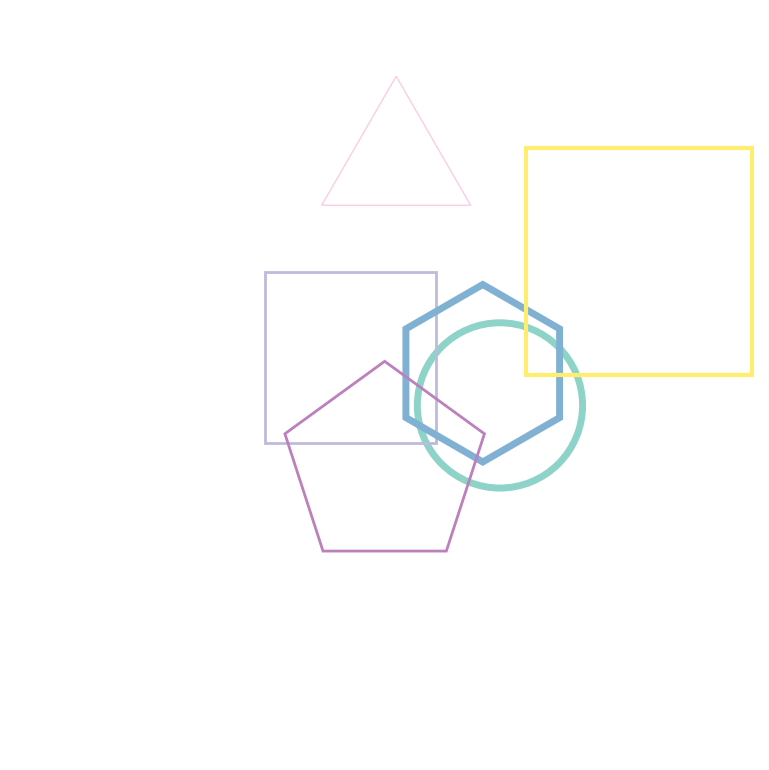[{"shape": "circle", "thickness": 2.5, "radius": 0.54, "center": [0.649, 0.473]}, {"shape": "square", "thickness": 1, "radius": 0.56, "center": [0.455, 0.535]}, {"shape": "hexagon", "thickness": 2.5, "radius": 0.58, "center": [0.627, 0.515]}, {"shape": "triangle", "thickness": 0.5, "radius": 0.56, "center": [0.514, 0.789]}, {"shape": "pentagon", "thickness": 1, "radius": 0.68, "center": [0.5, 0.395]}, {"shape": "square", "thickness": 1.5, "radius": 0.73, "center": [0.83, 0.661]}]